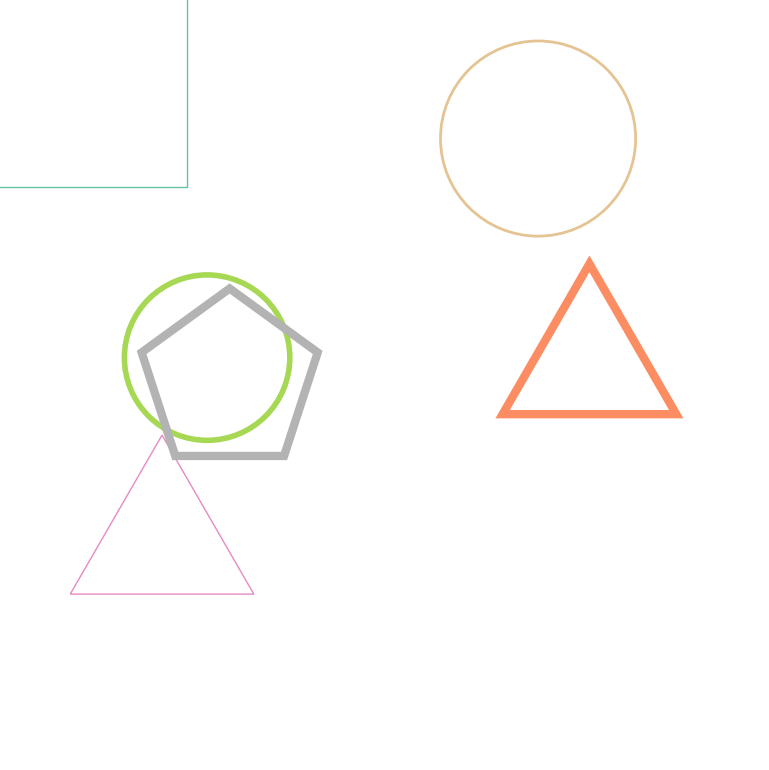[{"shape": "square", "thickness": 0.5, "radius": 0.69, "center": [0.106, 0.895]}, {"shape": "triangle", "thickness": 3, "radius": 0.65, "center": [0.766, 0.527]}, {"shape": "triangle", "thickness": 0.5, "radius": 0.69, "center": [0.21, 0.297]}, {"shape": "circle", "thickness": 2, "radius": 0.54, "center": [0.269, 0.536]}, {"shape": "circle", "thickness": 1, "radius": 0.63, "center": [0.699, 0.82]}, {"shape": "pentagon", "thickness": 3, "radius": 0.6, "center": [0.298, 0.505]}]